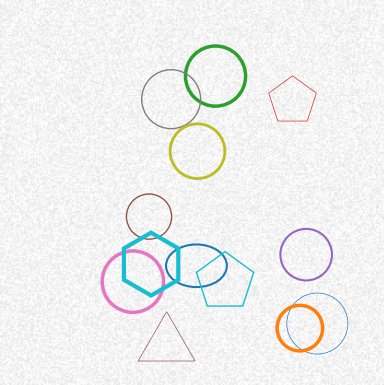[{"shape": "circle", "thickness": 0.5, "radius": 0.4, "center": [0.824, 0.16]}, {"shape": "oval", "thickness": 1.5, "radius": 0.4, "center": [0.51, 0.31]}, {"shape": "circle", "thickness": 2.5, "radius": 0.3, "center": [0.779, 0.148]}, {"shape": "circle", "thickness": 2.5, "radius": 0.39, "center": [0.56, 0.802]}, {"shape": "pentagon", "thickness": 0.5, "radius": 0.32, "center": [0.76, 0.738]}, {"shape": "circle", "thickness": 1.5, "radius": 0.33, "center": [0.795, 0.339]}, {"shape": "circle", "thickness": 1, "radius": 0.29, "center": [0.387, 0.437]}, {"shape": "triangle", "thickness": 0.5, "radius": 0.43, "center": [0.433, 0.105]}, {"shape": "circle", "thickness": 2.5, "radius": 0.4, "center": [0.345, 0.268]}, {"shape": "circle", "thickness": 1, "radius": 0.38, "center": [0.445, 0.742]}, {"shape": "circle", "thickness": 2, "radius": 0.36, "center": [0.513, 0.607]}, {"shape": "pentagon", "thickness": 1, "radius": 0.39, "center": [0.585, 0.268]}, {"shape": "hexagon", "thickness": 3, "radius": 0.41, "center": [0.392, 0.314]}]